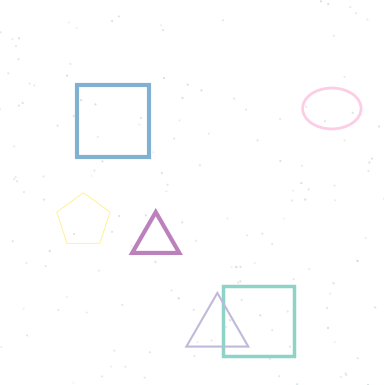[{"shape": "square", "thickness": 2.5, "radius": 0.46, "center": [0.671, 0.166]}, {"shape": "triangle", "thickness": 1.5, "radius": 0.46, "center": [0.565, 0.146]}, {"shape": "square", "thickness": 3, "radius": 0.47, "center": [0.293, 0.686]}, {"shape": "oval", "thickness": 2, "radius": 0.38, "center": [0.862, 0.718]}, {"shape": "triangle", "thickness": 3, "radius": 0.35, "center": [0.405, 0.378]}, {"shape": "pentagon", "thickness": 0.5, "radius": 0.36, "center": [0.217, 0.427]}]